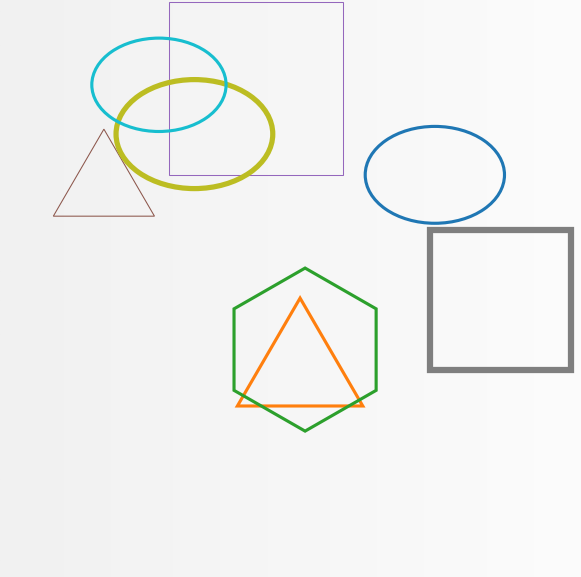[{"shape": "oval", "thickness": 1.5, "radius": 0.6, "center": [0.748, 0.696]}, {"shape": "triangle", "thickness": 1.5, "radius": 0.62, "center": [0.516, 0.358]}, {"shape": "hexagon", "thickness": 1.5, "radius": 0.71, "center": [0.525, 0.394]}, {"shape": "square", "thickness": 0.5, "radius": 0.75, "center": [0.44, 0.845]}, {"shape": "triangle", "thickness": 0.5, "radius": 0.5, "center": [0.179, 0.675]}, {"shape": "square", "thickness": 3, "radius": 0.61, "center": [0.861, 0.48]}, {"shape": "oval", "thickness": 2.5, "radius": 0.67, "center": [0.334, 0.767]}, {"shape": "oval", "thickness": 1.5, "radius": 0.58, "center": [0.273, 0.852]}]